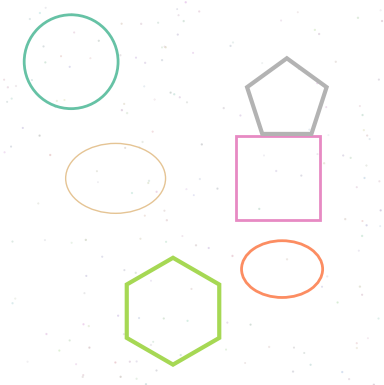[{"shape": "circle", "thickness": 2, "radius": 0.61, "center": [0.185, 0.84]}, {"shape": "oval", "thickness": 2, "radius": 0.53, "center": [0.733, 0.301]}, {"shape": "square", "thickness": 2, "radius": 0.55, "center": [0.721, 0.538]}, {"shape": "hexagon", "thickness": 3, "radius": 0.69, "center": [0.449, 0.192]}, {"shape": "oval", "thickness": 1, "radius": 0.65, "center": [0.3, 0.537]}, {"shape": "pentagon", "thickness": 3, "radius": 0.54, "center": [0.745, 0.74]}]